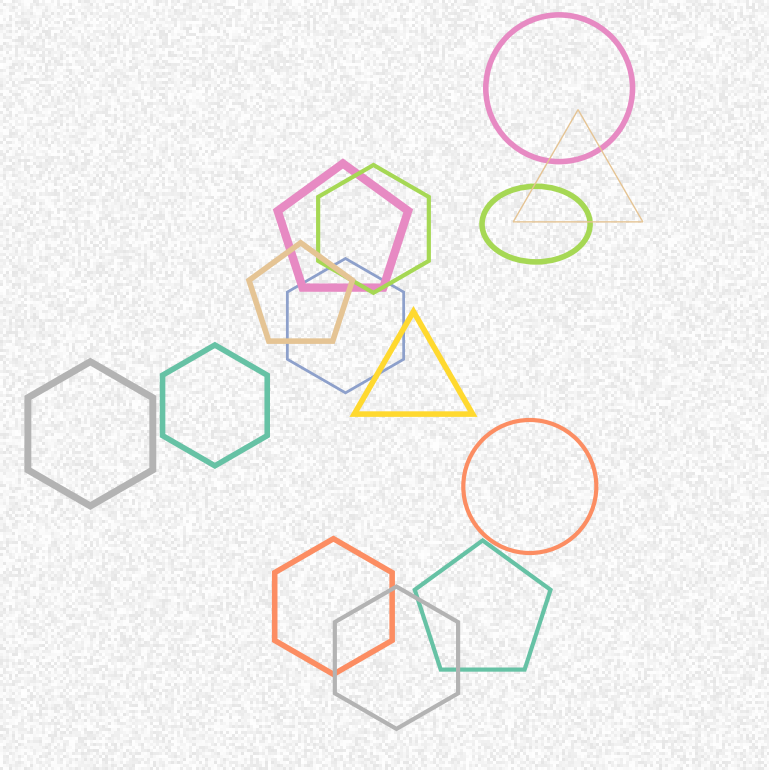[{"shape": "hexagon", "thickness": 2, "radius": 0.39, "center": [0.279, 0.474]}, {"shape": "pentagon", "thickness": 1.5, "radius": 0.46, "center": [0.627, 0.205]}, {"shape": "hexagon", "thickness": 2, "radius": 0.44, "center": [0.433, 0.212]}, {"shape": "circle", "thickness": 1.5, "radius": 0.43, "center": [0.688, 0.368]}, {"shape": "hexagon", "thickness": 1, "radius": 0.44, "center": [0.449, 0.577]}, {"shape": "circle", "thickness": 2, "radius": 0.48, "center": [0.726, 0.885]}, {"shape": "pentagon", "thickness": 3, "radius": 0.45, "center": [0.445, 0.699]}, {"shape": "oval", "thickness": 2, "radius": 0.35, "center": [0.696, 0.709]}, {"shape": "hexagon", "thickness": 1.5, "radius": 0.41, "center": [0.485, 0.703]}, {"shape": "triangle", "thickness": 2, "radius": 0.44, "center": [0.537, 0.507]}, {"shape": "pentagon", "thickness": 2, "radius": 0.35, "center": [0.391, 0.614]}, {"shape": "triangle", "thickness": 0.5, "radius": 0.49, "center": [0.751, 0.76]}, {"shape": "hexagon", "thickness": 2.5, "radius": 0.47, "center": [0.117, 0.437]}, {"shape": "hexagon", "thickness": 1.5, "radius": 0.46, "center": [0.515, 0.146]}]